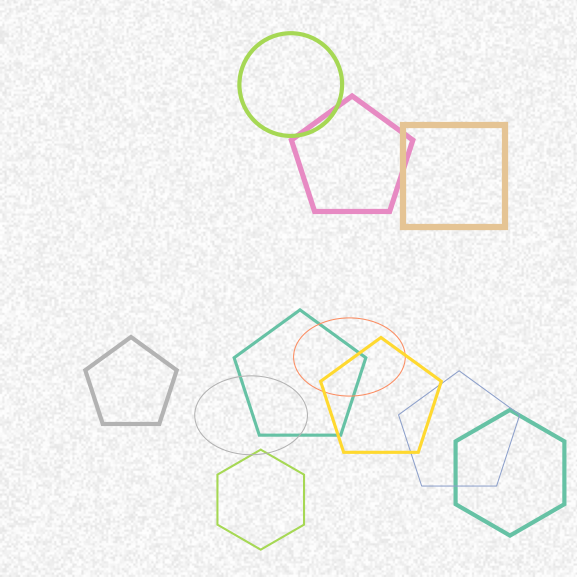[{"shape": "pentagon", "thickness": 1.5, "radius": 0.6, "center": [0.519, 0.343]}, {"shape": "hexagon", "thickness": 2, "radius": 0.54, "center": [0.883, 0.18]}, {"shape": "oval", "thickness": 0.5, "radius": 0.48, "center": [0.605, 0.381]}, {"shape": "pentagon", "thickness": 0.5, "radius": 0.55, "center": [0.795, 0.247]}, {"shape": "pentagon", "thickness": 2.5, "radius": 0.55, "center": [0.61, 0.722]}, {"shape": "hexagon", "thickness": 1, "radius": 0.43, "center": [0.451, 0.134]}, {"shape": "circle", "thickness": 2, "radius": 0.44, "center": [0.503, 0.853]}, {"shape": "pentagon", "thickness": 1.5, "radius": 0.55, "center": [0.66, 0.305]}, {"shape": "square", "thickness": 3, "radius": 0.44, "center": [0.786, 0.694]}, {"shape": "pentagon", "thickness": 2, "radius": 0.42, "center": [0.227, 0.332]}, {"shape": "oval", "thickness": 0.5, "radius": 0.49, "center": [0.435, 0.28]}]